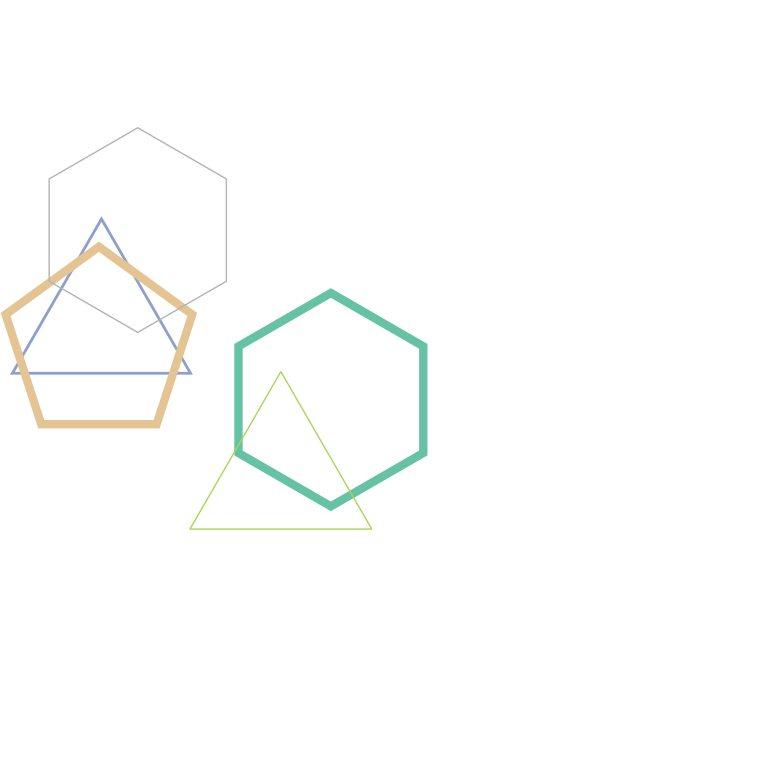[{"shape": "hexagon", "thickness": 3, "radius": 0.69, "center": [0.43, 0.481]}, {"shape": "triangle", "thickness": 1, "radius": 0.67, "center": [0.132, 0.582]}, {"shape": "triangle", "thickness": 0.5, "radius": 0.68, "center": [0.365, 0.381]}, {"shape": "pentagon", "thickness": 3, "radius": 0.64, "center": [0.128, 0.552]}, {"shape": "hexagon", "thickness": 0.5, "radius": 0.66, "center": [0.179, 0.701]}]